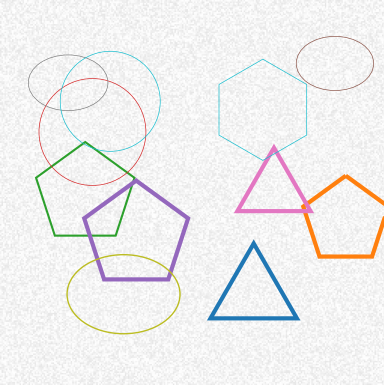[{"shape": "triangle", "thickness": 3, "radius": 0.65, "center": [0.659, 0.238]}, {"shape": "pentagon", "thickness": 3, "radius": 0.58, "center": [0.898, 0.428]}, {"shape": "pentagon", "thickness": 1.5, "radius": 0.67, "center": [0.221, 0.497]}, {"shape": "circle", "thickness": 0.5, "radius": 0.69, "center": [0.24, 0.657]}, {"shape": "pentagon", "thickness": 3, "radius": 0.71, "center": [0.354, 0.389]}, {"shape": "oval", "thickness": 0.5, "radius": 0.5, "center": [0.87, 0.835]}, {"shape": "triangle", "thickness": 3, "radius": 0.55, "center": [0.712, 0.506]}, {"shape": "oval", "thickness": 0.5, "radius": 0.52, "center": [0.177, 0.785]}, {"shape": "oval", "thickness": 1, "radius": 0.73, "center": [0.321, 0.236]}, {"shape": "hexagon", "thickness": 0.5, "radius": 0.66, "center": [0.683, 0.715]}, {"shape": "circle", "thickness": 0.5, "radius": 0.65, "center": [0.286, 0.737]}]